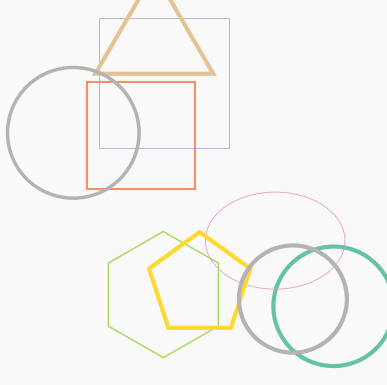[{"shape": "circle", "thickness": 3, "radius": 0.78, "center": [0.861, 0.204]}, {"shape": "square", "thickness": 1.5, "radius": 0.69, "center": [0.363, 0.647]}, {"shape": "square", "thickness": 0.5, "radius": 0.84, "center": [0.423, 0.783]}, {"shape": "oval", "thickness": 0.5, "radius": 0.9, "center": [0.71, 0.375]}, {"shape": "hexagon", "thickness": 1, "radius": 0.82, "center": [0.422, 0.235]}, {"shape": "pentagon", "thickness": 3, "radius": 0.69, "center": [0.515, 0.26]}, {"shape": "triangle", "thickness": 3, "radius": 0.88, "center": [0.398, 0.896]}, {"shape": "circle", "thickness": 3, "radius": 0.7, "center": [0.756, 0.223]}, {"shape": "circle", "thickness": 2.5, "radius": 0.85, "center": [0.189, 0.655]}]